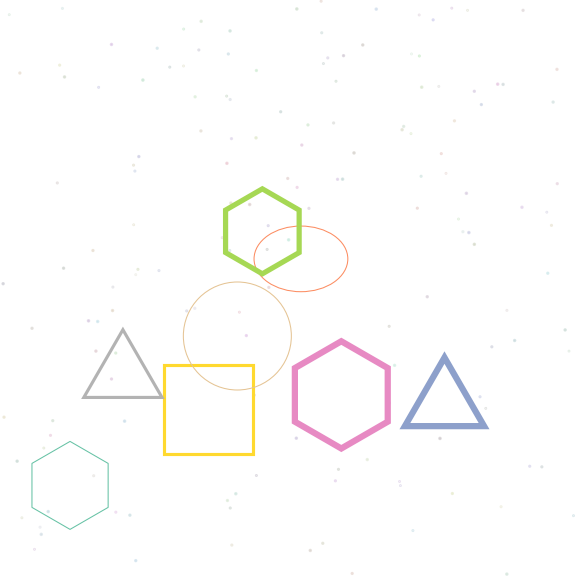[{"shape": "hexagon", "thickness": 0.5, "radius": 0.38, "center": [0.121, 0.159]}, {"shape": "oval", "thickness": 0.5, "radius": 0.41, "center": [0.521, 0.551]}, {"shape": "triangle", "thickness": 3, "radius": 0.4, "center": [0.77, 0.301]}, {"shape": "hexagon", "thickness": 3, "radius": 0.46, "center": [0.591, 0.315]}, {"shape": "hexagon", "thickness": 2.5, "radius": 0.37, "center": [0.454, 0.599]}, {"shape": "square", "thickness": 1.5, "radius": 0.38, "center": [0.361, 0.29]}, {"shape": "circle", "thickness": 0.5, "radius": 0.47, "center": [0.411, 0.417]}, {"shape": "triangle", "thickness": 1.5, "radius": 0.39, "center": [0.213, 0.35]}]